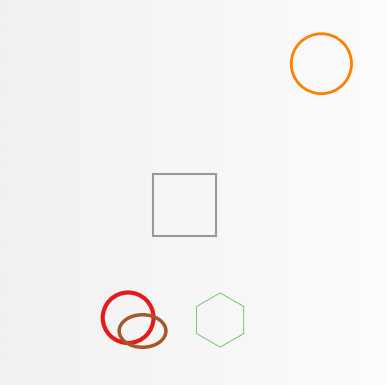[{"shape": "circle", "thickness": 3, "radius": 0.33, "center": [0.331, 0.175]}, {"shape": "hexagon", "thickness": 0.5, "radius": 0.35, "center": [0.568, 0.169]}, {"shape": "circle", "thickness": 2, "radius": 0.39, "center": [0.829, 0.835]}, {"shape": "oval", "thickness": 2.5, "radius": 0.3, "center": [0.368, 0.14]}, {"shape": "square", "thickness": 1.5, "radius": 0.41, "center": [0.477, 0.468]}]